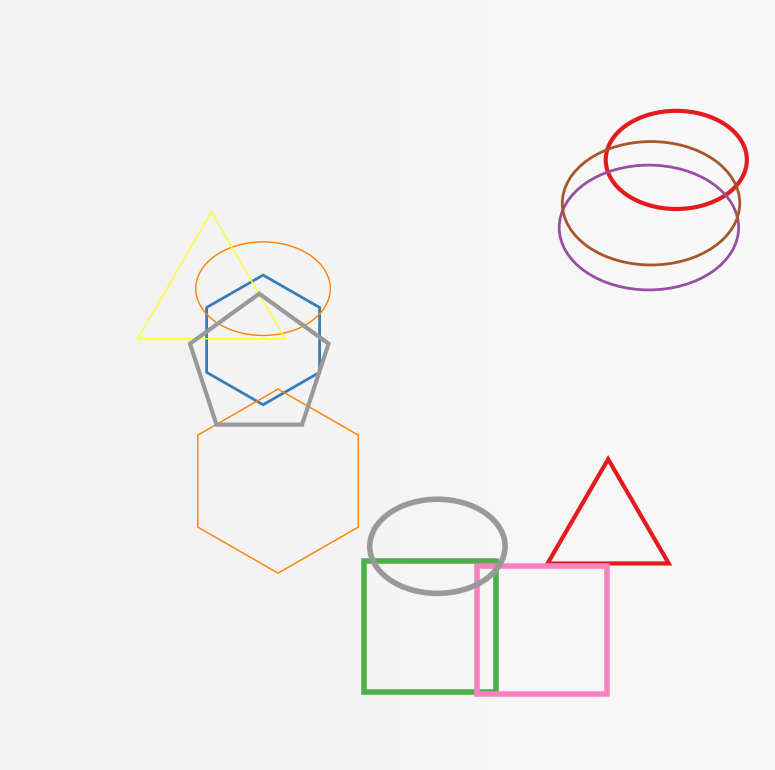[{"shape": "triangle", "thickness": 1.5, "radius": 0.45, "center": [0.785, 0.313]}, {"shape": "oval", "thickness": 1.5, "radius": 0.46, "center": [0.873, 0.792]}, {"shape": "hexagon", "thickness": 1, "radius": 0.42, "center": [0.339, 0.559]}, {"shape": "square", "thickness": 2, "radius": 0.43, "center": [0.555, 0.186]}, {"shape": "oval", "thickness": 1, "radius": 0.58, "center": [0.837, 0.705]}, {"shape": "oval", "thickness": 0.5, "radius": 0.43, "center": [0.339, 0.625]}, {"shape": "hexagon", "thickness": 0.5, "radius": 0.6, "center": [0.359, 0.375]}, {"shape": "triangle", "thickness": 0.5, "radius": 0.55, "center": [0.273, 0.615]}, {"shape": "oval", "thickness": 1, "radius": 0.57, "center": [0.84, 0.736]}, {"shape": "square", "thickness": 2, "radius": 0.42, "center": [0.7, 0.182]}, {"shape": "oval", "thickness": 2, "radius": 0.44, "center": [0.564, 0.291]}, {"shape": "pentagon", "thickness": 1.5, "radius": 0.47, "center": [0.335, 0.525]}]